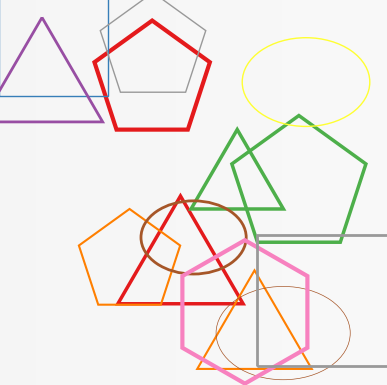[{"shape": "pentagon", "thickness": 3, "radius": 0.78, "center": [0.393, 0.79]}, {"shape": "triangle", "thickness": 2.5, "radius": 0.93, "center": [0.466, 0.304]}, {"shape": "square", "thickness": 1, "radius": 0.7, "center": [0.138, 0.892]}, {"shape": "pentagon", "thickness": 2.5, "radius": 0.91, "center": [0.771, 0.518]}, {"shape": "triangle", "thickness": 2.5, "radius": 0.69, "center": [0.612, 0.526]}, {"shape": "triangle", "thickness": 2, "radius": 0.9, "center": [0.108, 0.774]}, {"shape": "pentagon", "thickness": 1.5, "radius": 0.69, "center": [0.334, 0.32]}, {"shape": "triangle", "thickness": 1.5, "radius": 0.85, "center": [0.657, 0.127]}, {"shape": "oval", "thickness": 1, "radius": 0.82, "center": [0.79, 0.787]}, {"shape": "oval", "thickness": 0.5, "radius": 0.87, "center": [0.731, 0.135]}, {"shape": "oval", "thickness": 2, "radius": 0.68, "center": [0.5, 0.383]}, {"shape": "hexagon", "thickness": 3, "radius": 0.93, "center": [0.632, 0.19]}, {"shape": "square", "thickness": 2, "radius": 0.85, "center": [0.833, 0.22]}, {"shape": "pentagon", "thickness": 1, "radius": 0.72, "center": [0.395, 0.876]}]